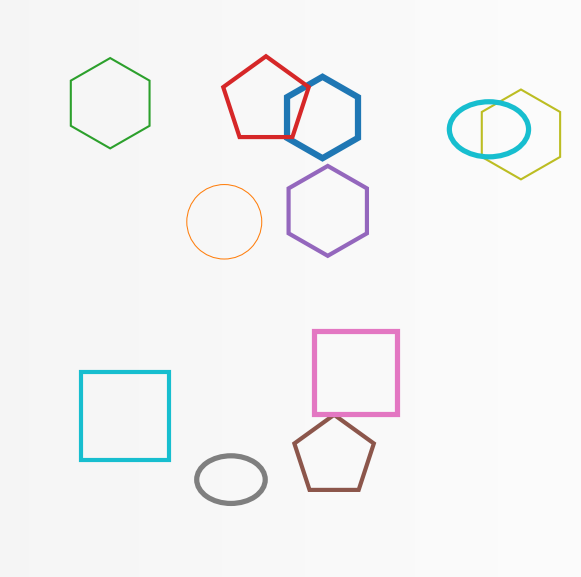[{"shape": "hexagon", "thickness": 3, "radius": 0.35, "center": [0.555, 0.796]}, {"shape": "circle", "thickness": 0.5, "radius": 0.32, "center": [0.386, 0.615]}, {"shape": "hexagon", "thickness": 1, "radius": 0.39, "center": [0.19, 0.82]}, {"shape": "pentagon", "thickness": 2, "radius": 0.39, "center": [0.458, 0.824]}, {"shape": "hexagon", "thickness": 2, "radius": 0.39, "center": [0.564, 0.634]}, {"shape": "pentagon", "thickness": 2, "radius": 0.36, "center": [0.575, 0.209]}, {"shape": "square", "thickness": 2.5, "radius": 0.36, "center": [0.612, 0.354]}, {"shape": "oval", "thickness": 2.5, "radius": 0.29, "center": [0.397, 0.169]}, {"shape": "hexagon", "thickness": 1, "radius": 0.39, "center": [0.896, 0.766]}, {"shape": "oval", "thickness": 2.5, "radius": 0.34, "center": [0.841, 0.775]}, {"shape": "square", "thickness": 2, "radius": 0.38, "center": [0.215, 0.28]}]